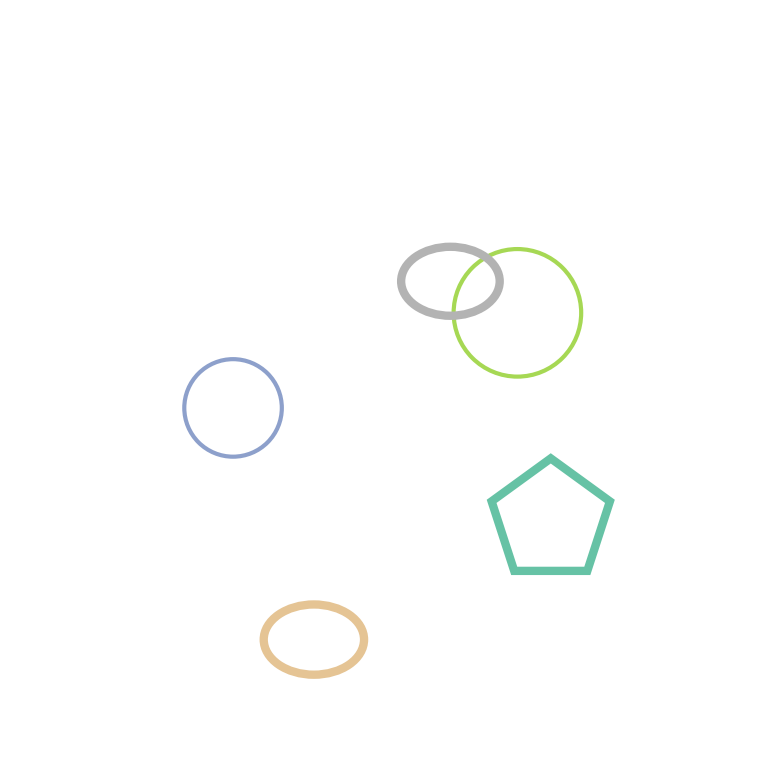[{"shape": "pentagon", "thickness": 3, "radius": 0.4, "center": [0.715, 0.324]}, {"shape": "circle", "thickness": 1.5, "radius": 0.32, "center": [0.303, 0.47]}, {"shape": "circle", "thickness": 1.5, "radius": 0.41, "center": [0.672, 0.594]}, {"shape": "oval", "thickness": 3, "radius": 0.33, "center": [0.408, 0.169]}, {"shape": "oval", "thickness": 3, "radius": 0.32, "center": [0.585, 0.635]}]